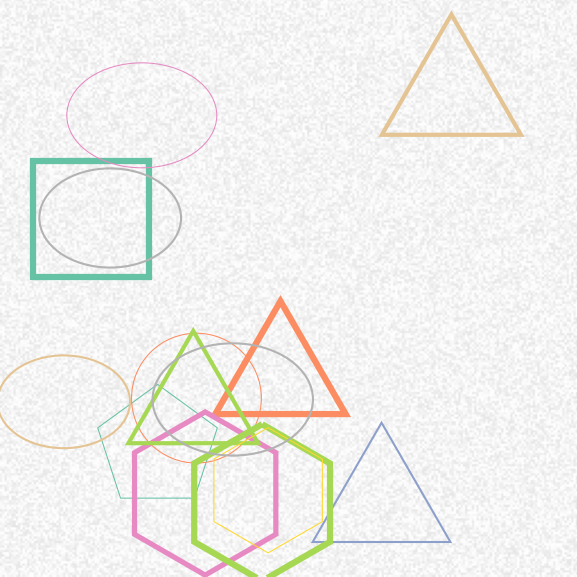[{"shape": "square", "thickness": 3, "radius": 0.5, "center": [0.158, 0.62]}, {"shape": "pentagon", "thickness": 0.5, "radius": 0.54, "center": [0.273, 0.225]}, {"shape": "circle", "thickness": 0.5, "radius": 0.56, "center": [0.34, 0.31]}, {"shape": "triangle", "thickness": 3, "radius": 0.65, "center": [0.486, 0.347]}, {"shape": "triangle", "thickness": 1, "radius": 0.69, "center": [0.661, 0.129]}, {"shape": "oval", "thickness": 0.5, "radius": 0.65, "center": [0.246, 0.799]}, {"shape": "hexagon", "thickness": 2.5, "radius": 0.71, "center": [0.355, 0.145]}, {"shape": "triangle", "thickness": 2, "radius": 0.65, "center": [0.335, 0.296]}, {"shape": "hexagon", "thickness": 3, "radius": 0.68, "center": [0.454, 0.129]}, {"shape": "hexagon", "thickness": 0.5, "radius": 0.54, "center": [0.464, 0.15]}, {"shape": "oval", "thickness": 1, "radius": 0.57, "center": [0.11, 0.303]}, {"shape": "triangle", "thickness": 2, "radius": 0.7, "center": [0.782, 0.835]}, {"shape": "oval", "thickness": 1, "radius": 0.61, "center": [0.191, 0.622]}, {"shape": "oval", "thickness": 1, "radius": 0.69, "center": [0.403, 0.307]}]